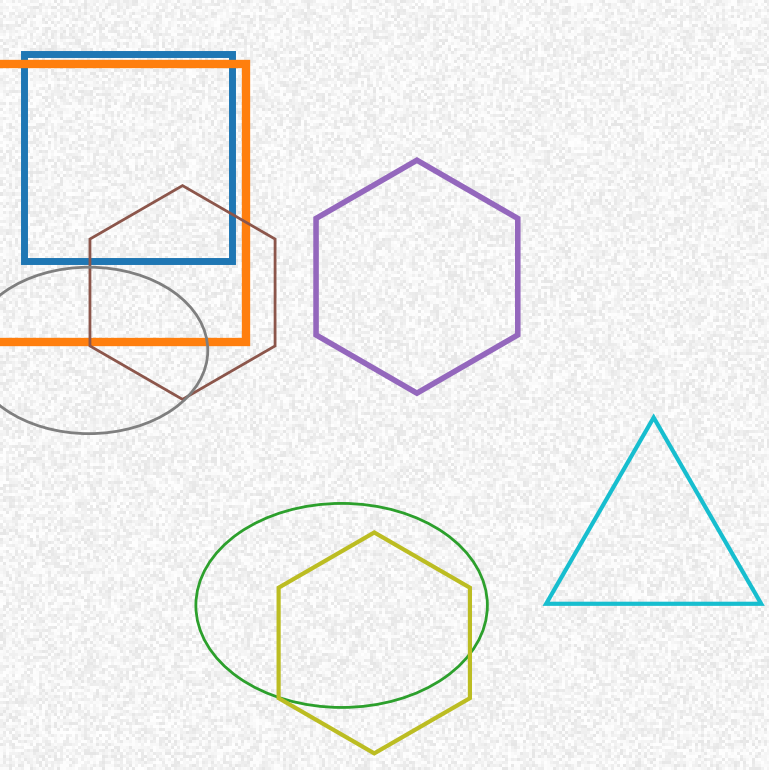[{"shape": "square", "thickness": 2.5, "radius": 0.67, "center": [0.166, 0.795]}, {"shape": "square", "thickness": 3, "radius": 0.9, "center": [0.139, 0.737]}, {"shape": "oval", "thickness": 1, "radius": 0.95, "center": [0.444, 0.214]}, {"shape": "hexagon", "thickness": 2, "radius": 0.76, "center": [0.541, 0.641]}, {"shape": "hexagon", "thickness": 1, "radius": 0.69, "center": [0.237, 0.62]}, {"shape": "oval", "thickness": 1, "radius": 0.77, "center": [0.115, 0.545]}, {"shape": "hexagon", "thickness": 1.5, "radius": 0.72, "center": [0.486, 0.165]}, {"shape": "triangle", "thickness": 1.5, "radius": 0.81, "center": [0.849, 0.296]}]